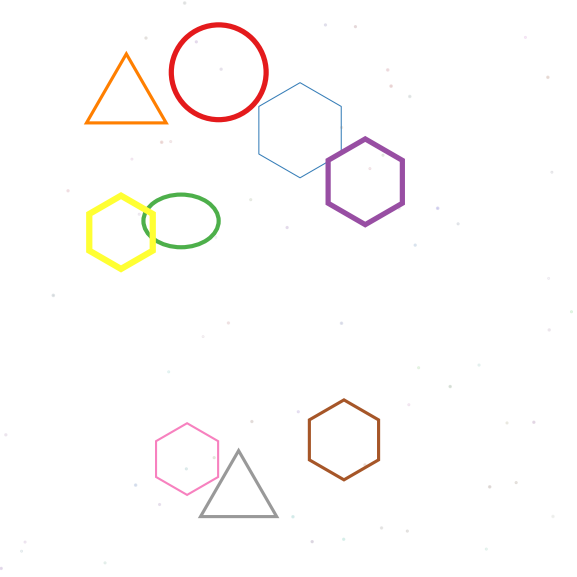[{"shape": "circle", "thickness": 2.5, "radius": 0.41, "center": [0.379, 0.874]}, {"shape": "hexagon", "thickness": 0.5, "radius": 0.41, "center": [0.52, 0.774]}, {"shape": "oval", "thickness": 2, "radius": 0.33, "center": [0.314, 0.617]}, {"shape": "hexagon", "thickness": 2.5, "radius": 0.37, "center": [0.632, 0.684]}, {"shape": "triangle", "thickness": 1.5, "radius": 0.4, "center": [0.219, 0.826]}, {"shape": "hexagon", "thickness": 3, "radius": 0.32, "center": [0.21, 0.597]}, {"shape": "hexagon", "thickness": 1.5, "radius": 0.35, "center": [0.596, 0.237]}, {"shape": "hexagon", "thickness": 1, "radius": 0.31, "center": [0.324, 0.204]}, {"shape": "triangle", "thickness": 1.5, "radius": 0.38, "center": [0.413, 0.143]}]